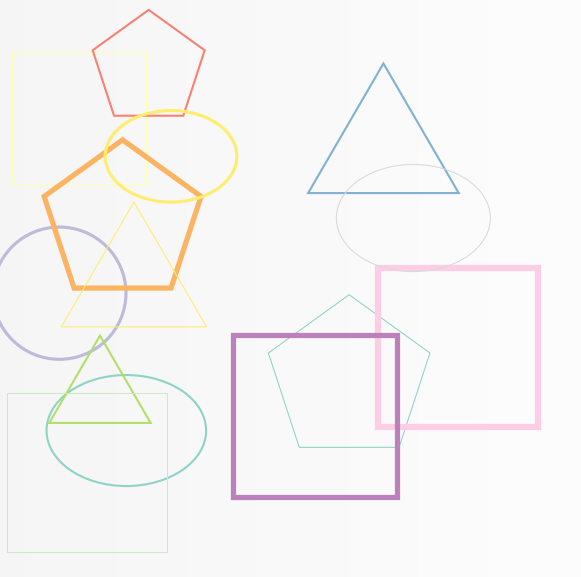[{"shape": "pentagon", "thickness": 0.5, "radius": 0.73, "center": [0.601, 0.343]}, {"shape": "oval", "thickness": 1, "radius": 0.69, "center": [0.217, 0.254]}, {"shape": "square", "thickness": 0.5, "radius": 0.58, "center": [0.136, 0.794]}, {"shape": "circle", "thickness": 1.5, "radius": 0.57, "center": [0.102, 0.491]}, {"shape": "pentagon", "thickness": 1, "radius": 0.51, "center": [0.256, 0.881]}, {"shape": "triangle", "thickness": 1, "radius": 0.75, "center": [0.66, 0.74]}, {"shape": "pentagon", "thickness": 2.5, "radius": 0.71, "center": [0.211, 0.615]}, {"shape": "triangle", "thickness": 1, "radius": 0.5, "center": [0.172, 0.317]}, {"shape": "square", "thickness": 3, "radius": 0.69, "center": [0.788, 0.397]}, {"shape": "oval", "thickness": 0.5, "radius": 0.66, "center": [0.711, 0.622]}, {"shape": "square", "thickness": 2.5, "radius": 0.7, "center": [0.542, 0.279]}, {"shape": "square", "thickness": 0.5, "radius": 0.69, "center": [0.149, 0.18]}, {"shape": "triangle", "thickness": 0.5, "radius": 0.72, "center": [0.23, 0.505]}, {"shape": "oval", "thickness": 1.5, "radius": 0.57, "center": [0.294, 0.728]}]